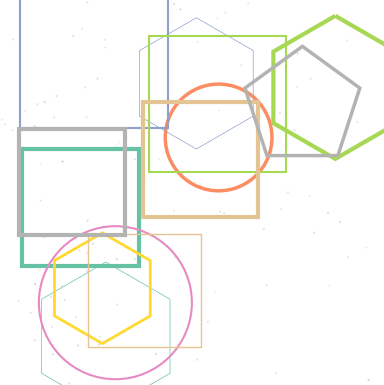[{"shape": "hexagon", "thickness": 0.5, "radius": 0.96, "center": [0.275, 0.127]}, {"shape": "square", "thickness": 3, "radius": 0.76, "center": [0.209, 0.461]}, {"shape": "circle", "thickness": 2.5, "radius": 0.69, "center": [0.568, 0.643]}, {"shape": "square", "thickness": 1.5, "radius": 0.97, "center": [0.244, 0.86]}, {"shape": "hexagon", "thickness": 0.5, "radius": 0.85, "center": [0.51, 0.783]}, {"shape": "circle", "thickness": 1.5, "radius": 0.99, "center": [0.3, 0.214]}, {"shape": "hexagon", "thickness": 3, "radius": 0.93, "center": [0.871, 0.773]}, {"shape": "square", "thickness": 1.5, "radius": 0.89, "center": [0.565, 0.73]}, {"shape": "hexagon", "thickness": 2, "radius": 0.72, "center": [0.266, 0.251]}, {"shape": "square", "thickness": 1, "radius": 0.74, "center": [0.376, 0.245]}, {"shape": "square", "thickness": 3, "radius": 0.74, "center": [0.521, 0.586]}, {"shape": "square", "thickness": 3, "radius": 0.69, "center": [0.187, 0.527]}, {"shape": "pentagon", "thickness": 2.5, "radius": 0.78, "center": [0.785, 0.723]}]